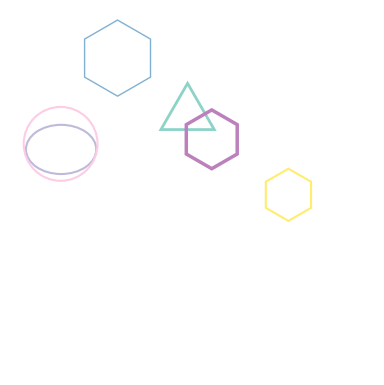[{"shape": "triangle", "thickness": 2, "radius": 0.4, "center": [0.487, 0.703]}, {"shape": "oval", "thickness": 1.5, "radius": 0.46, "center": [0.159, 0.612]}, {"shape": "hexagon", "thickness": 1, "radius": 0.49, "center": [0.305, 0.849]}, {"shape": "circle", "thickness": 1.5, "radius": 0.48, "center": [0.157, 0.626]}, {"shape": "hexagon", "thickness": 2.5, "radius": 0.38, "center": [0.55, 0.638]}, {"shape": "hexagon", "thickness": 1.5, "radius": 0.34, "center": [0.749, 0.494]}]